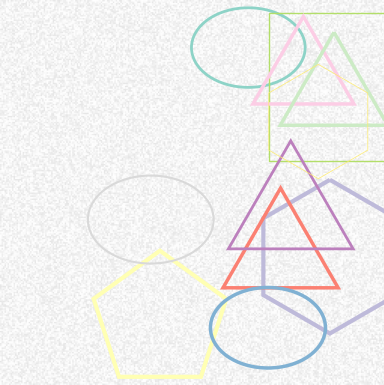[{"shape": "oval", "thickness": 2, "radius": 0.74, "center": [0.645, 0.876]}, {"shape": "pentagon", "thickness": 3, "radius": 0.91, "center": [0.415, 0.168]}, {"shape": "hexagon", "thickness": 3, "radius": 1.0, "center": [0.857, 0.333]}, {"shape": "triangle", "thickness": 2.5, "radius": 0.86, "center": [0.729, 0.339]}, {"shape": "oval", "thickness": 2.5, "radius": 0.75, "center": [0.696, 0.149]}, {"shape": "square", "thickness": 1, "radius": 0.96, "center": [0.892, 0.774]}, {"shape": "triangle", "thickness": 2.5, "radius": 0.76, "center": [0.788, 0.806]}, {"shape": "oval", "thickness": 1.5, "radius": 0.82, "center": [0.392, 0.43]}, {"shape": "triangle", "thickness": 2, "radius": 0.94, "center": [0.755, 0.447]}, {"shape": "triangle", "thickness": 2.5, "radius": 0.81, "center": [0.868, 0.755]}, {"shape": "hexagon", "thickness": 0.5, "radius": 0.74, "center": [0.827, 0.684]}]